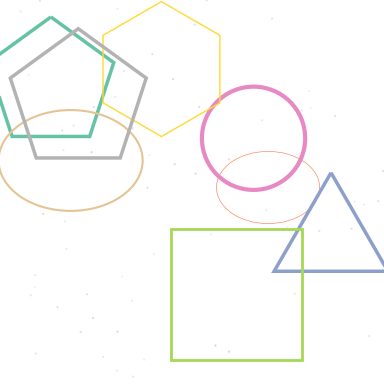[{"shape": "pentagon", "thickness": 2.5, "radius": 0.86, "center": [0.132, 0.784]}, {"shape": "oval", "thickness": 0.5, "radius": 0.67, "center": [0.696, 0.513]}, {"shape": "triangle", "thickness": 2.5, "radius": 0.85, "center": [0.86, 0.381]}, {"shape": "circle", "thickness": 3, "radius": 0.67, "center": [0.659, 0.641]}, {"shape": "square", "thickness": 2, "radius": 0.85, "center": [0.615, 0.236]}, {"shape": "hexagon", "thickness": 1, "radius": 0.88, "center": [0.419, 0.821]}, {"shape": "oval", "thickness": 1.5, "radius": 0.94, "center": [0.183, 0.583]}, {"shape": "pentagon", "thickness": 2.5, "radius": 0.93, "center": [0.203, 0.74]}]